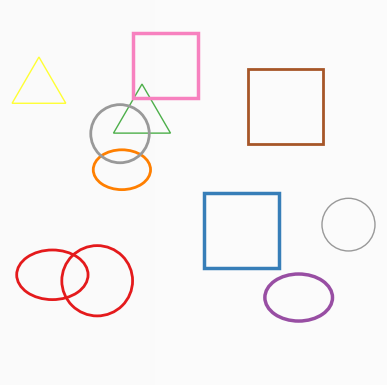[{"shape": "oval", "thickness": 2, "radius": 0.46, "center": [0.135, 0.286]}, {"shape": "circle", "thickness": 2, "radius": 0.46, "center": [0.251, 0.271]}, {"shape": "square", "thickness": 2.5, "radius": 0.48, "center": [0.624, 0.401]}, {"shape": "triangle", "thickness": 1, "radius": 0.42, "center": [0.366, 0.697]}, {"shape": "oval", "thickness": 2.5, "radius": 0.44, "center": [0.771, 0.227]}, {"shape": "oval", "thickness": 2, "radius": 0.37, "center": [0.315, 0.559]}, {"shape": "triangle", "thickness": 1, "radius": 0.4, "center": [0.101, 0.772]}, {"shape": "square", "thickness": 2, "radius": 0.49, "center": [0.738, 0.724]}, {"shape": "square", "thickness": 2.5, "radius": 0.42, "center": [0.427, 0.829]}, {"shape": "circle", "thickness": 1, "radius": 0.34, "center": [0.899, 0.417]}, {"shape": "circle", "thickness": 2, "radius": 0.38, "center": [0.31, 0.653]}]